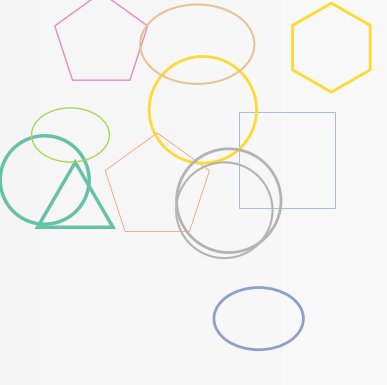[{"shape": "circle", "thickness": 2.5, "radius": 0.57, "center": [0.115, 0.533]}, {"shape": "triangle", "thickness": 2.5, "radius": 0.56, "center": [0.194, 0.466]}, {"shape": "pentagon", "thickness": 0.5, "radius": 0.71, "center": [0.406, 0.513]}, {"shape": "square", "thickness": 0.5, "radius": 0.62, "center": [0.74, 0.585]}, {"shape": "oval", "thickness": 2, "radius": 0.58, "center": [0.668, 0.172]}, {"shape": "pentagon", "thickness": 1, "radius": 0.63, "center": [0.261, 0.894]}, {"shape": "oval", "thickness": 1, "radius": 0.5, "center": [0.182, 0.65]}, {"shape": "circle", "thickness": 2, "radius": 0.69, "center": [0.523, 0.715]}, {"shape": "hexagon", "thickness": 2, "radius": 0.58, "center": [0.855, 0.876]}, {"shape": "oval", "thickness": 1.5, "radius": 0.74, "center": [0.509, 0.885]}, {"shape": "circle", "thickness": 1.5, "radius": 0.62, "center": [0.579, 0.454]}, {"shape": "circle", "thickness": 2, "radius": 0.67, "center": [0.59, 0.479]}]